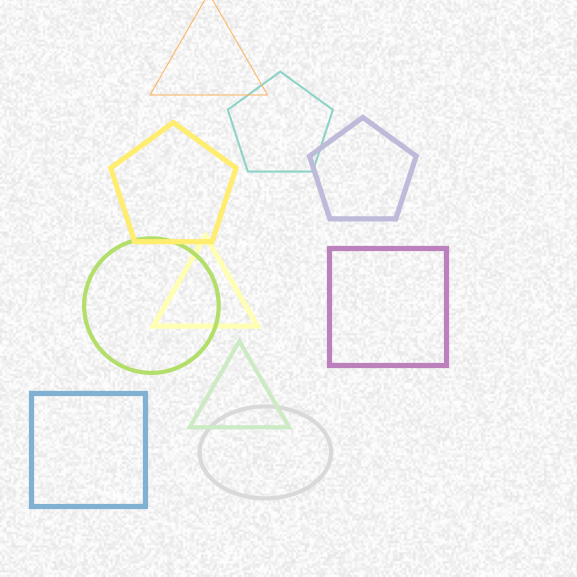[{"shape": "pentagon", "thickness": 1, "radius": 0.48, "center": [0.485, 0.779]}, {"shape": "triangle", "thickness": 2.5, "radius": 0.52, "center": [0.356, 0.487]}, {"shape": "pentagon", "thickness": 2.5, "radius": 0.49, "center": [0.628, 0.699]}, {"shape": "square", "thickness": 2.5, "radius": 0.49, "center": [0.152, 0.221]}, {"shape": "triangle", "thickness": 0.5, "radius": 0.59, "center": [0.361, 0.893]}, {"shape": "circle", "thickness": 2, "radius": 0.58, "center": [0.262, 0.47]}, {"shape": "oval", "thickness": 2, "radius": 0.57, "center": [0.46, 0.216]}, {"shape": "square", "thickness": 2.5, "radius": 0.51, "center": [0.671, 0.468]}, {"shape": "triangle", "thickness": 2, "radius": 0.5, "center": [0.415, 0.309]}, {"shape": "pentagon", "thickness": 2.5, "radius": 0.57, "center": [0.3, 0.673]}]